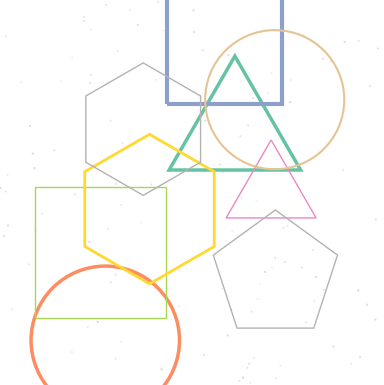[{"shape": "triangle", "thickness": 2.5, "radius": 0.99, "center": [0.61, 0.657]}, {"shape": "circle", "thickness": 2.5, "radius": 0.96, "center": [0.273, 0.116]}, {"shape": "square", "thickness": 3, "radius": 0.75, "center": [0.583, 0.88]}, {"shape": "triangle", "thickness": 1, "radius": 0.68, "center": [0.704, 0.501]}, {"shape": "square", "thickness": 1, "radius": 0.85, "center": [0.261, 0.343]}, {"shape": "hexagon", "thickness": 2, "radius": 0.97, "center": [0.388, 0.457]}, {"shape": "circle", "thickness": 1.5, "radius": 0.9, "center": [0.714, 0.741]}, {"shape": "pentagon", "thickness": 1, "radius": 0.85, "center": [0.715, 0.285]}, {"shape": "hexagon", "thickness": 1, "radius": 0.86, "center": [0.372, 0.665]}]